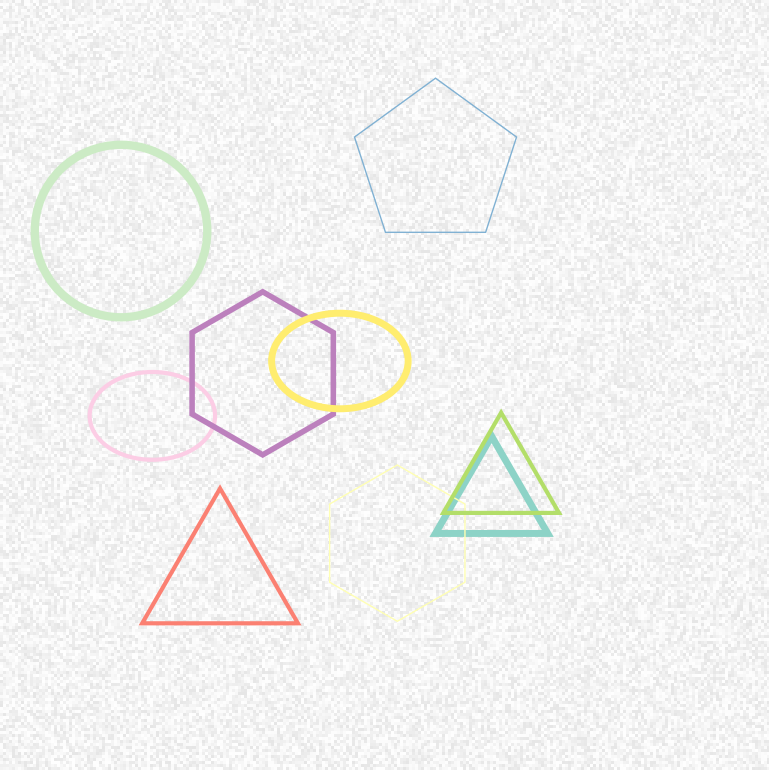[{"shape": "triangle", "thickness": 2.5, "radius": 0.42, "center": [0.638, 0.349]}, {"shape": "hexagon", "thickness": 0.5, "radius": 0.51, "center": [0.516, 0.295]}, {"shape": "triangle", "thickness": 1.5, "radius": 0.58, "center": [0.286, 0.249]}, {"shape": "pentagon", "thickness": 0.5, "radius": 0.55, "center": [0.566, 0.788]}, {"shape": "triangle", "thickness": 1.5, "radius": 0.43, "center": [0.651, 0.377]}, {"shape": "oval", "thickness": 1.5, "radius": 0.41, "center": [0.198, 0.46]}, {"shape": "hexagon", "thickness": 2, "radius": 0.53, "center": [0.341, 0.515]}, {"shape": "circle", "thickness": 3, "radius": 0.56, "center": [0.157, 0.7]}, {"shape": "oval", "thickness": 2.5, "radius": 0.44, "center": [0.441, 0.531]}]